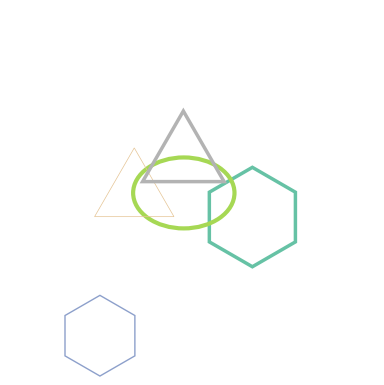[{"shape": "hexagon", "thickness": 2.5, "radius": 0.65, "center": [0.656, 0.436]}, {"shape": "hexagon", "thickness": 1, "radius": 0.52, "center": [0.26, 0.128]}, {"shape": "oval", "thickness": 3, "radius": 0.66, "center": [0.477, 0.499]}, {"shape": "triangle", "thickness": 0.5, "radius": 0.6, "center": [0.349, 0.497]}, {"shape": "triangle", "thickness": 2.5, "radius": 0.61, "center": [0.476, 0.589]}]